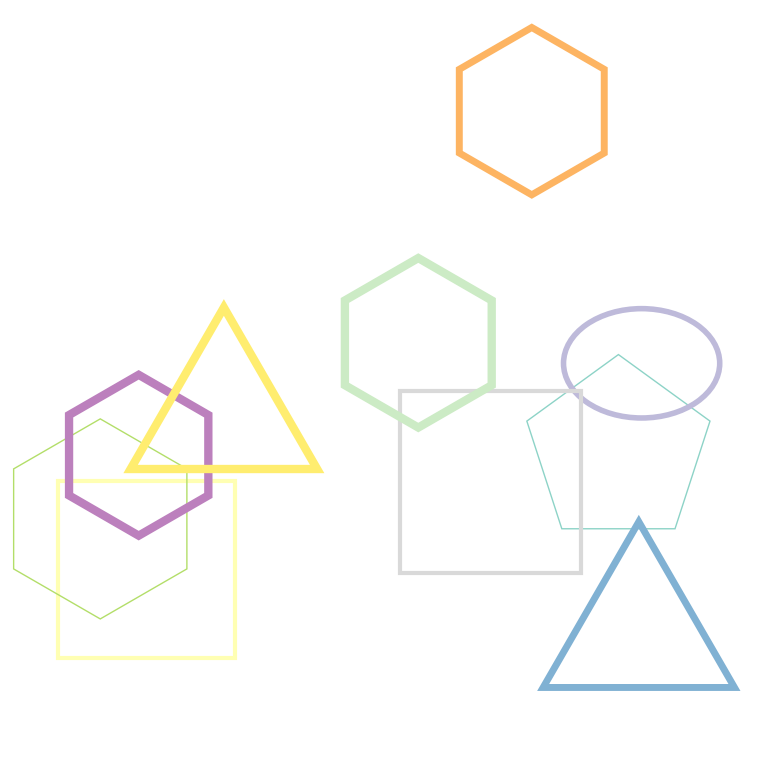[{"shape": "pentagon", "thickness": 0.5, "radius": 0.63, "center": [0.803, 0.414]}, {"shape": "square", "thickness": 1.5, "radius": 0.57, "center": [0.19, 0.261]}, {"shape": "oval", "thickness": 2, "radius": 0.51, "center": [0.833, 0.528]}, {"shape": "triangle", "thickness": 2.5, "radius": 0.72, "center": [0.83, 0.179]}, {"shape": "hexagon", "thickness": 2.5, "radius": 0.54, "center": [0.691, 0.856]}, {"shape": "hexagon", "thickness": 0.5, "radius": 0.65, "center": [0.13, 0.326]}, {"shape": "square", "thickness": 1.5, "radius": 0.59, "center": [0.637, 0.374]}, {"shape": "hexagon", "thickness": 3, "radius": 0.52, "center": [0.18, 0.409]}, {"shape": "hexagon", "thickness": 3, "radius": 0.55, "center": [0.543, 0.555]}, {"shape": "triangle", "thickness": 3, "radius": 0.7, "center": [0.291, 0.461]}]